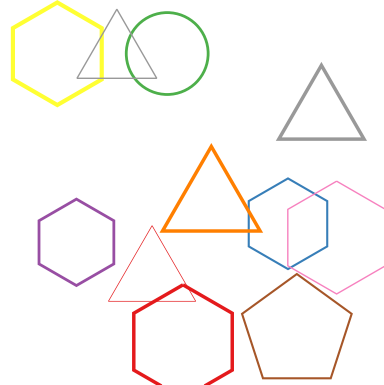[{"shape": "hexagon", "thickness": 2.5, "radius": 0.74, "center": [0.475, 0.113]}, {"shape": "triangle", "thickness": 0.5, "radius": 0.66, "center": [0.395, 0.283]}, {"shape": "hexagon", "thickness": 1.5, "radius": 0.59, "center": [0.748, 0.419]}, {"shape": "circle", "thickness": 2, "radius": 0.53, "center": [0.434, 0.861]}, {"shape": "hexagon", "thickness": 2, "radius": 0.56, "center": [0.199, 0.371]}, {"shape": "triangle", "thickness": 2.5, "radius": 0.73, "center": [0.549, 0.473]}, {"shape": "hexagon", "thickness": 3, "radius": 0.67, "center": [0.149, 0.86]}, {"shape": "pentagon", "thickness": 1.5, "radius": 0.75, "center": [0.771, 0.139]}, {"shape": "hexagon", "thickness": 1, "radius": 0.73, "center": [0.874, 0.383]}, {"shape": "triangle", "thickness": 2.5, "radius": 0.64, "center": [0.835, 0.703]}, {"shape": "triangle", "thickness": 1, "radius": 0.6, "center": [0.304, 0.856]}]